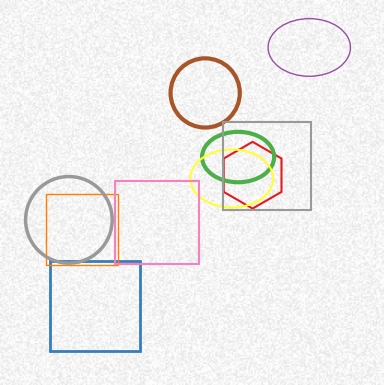[{"shape": "hexagon", "thickness": 1.5, "radius": 0.43, "center": [0.656, 0.545]}, {"shape": "square", "thickness": 2, "radius": 0.59, "center": [0.246, 0.206]}, {"shape": "oval", "thickness": 3, "radius": 0.47, "center": [0.618, 0.592]}, {"shape": "oval", "thickness": 1, "radius": 0.53, "center": [0.803, 0.877]}, {"shape": "square", "thickness": 1, "radius": 0.46, "center": [0.213, 0.404]}, {"shape": "oval", "thickness": 1.5, "radius": 0.54, "center": [0.602, 0.536]}, {"shape": "circle", "thickness": 3, "radius": 0.45, "center": [0.533, 0.759]}, {"shape": "square", "thickness": 1.5, "radius": 0.54, "center": [0.407, 0.422]}, {"shape": "square", "thickness": 1.5, "radius": 0.57, "center": [0.693, 0.568]}, {"shape": "circle", "thickness": 2.5, "radius": 0.56, "center": [0.179, 0.429]}]